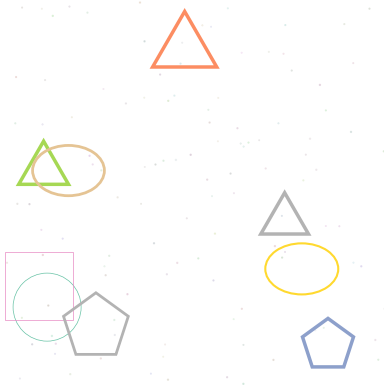[{"shape": "circle", "thickness": 0.5, "radius": 0.44, "center": [0.122, 0.202]}, {"shape": "triangle", "thickness": 2.5, "radius": 0.48, "center": [0.48, 0.874]}, {"shape": "pentagon", "thickness": 2.5, "radius": 0.35, "center": [0.852, 0.103]}, {"shape": "square", "thickness": 0.5, "radius": 0.44, "center": [0.101, 0.257]}, {"shape": "triangle", "thickness": 2.5, "radius": 0.37, "center": [0.113, 0.559]}, {"shape": "oval", "thickness": 1.5, "radius": 0.47, "center": [0.784, 0.302]}, {"shape": "oval", "thickness": 2, "radius": 0.47, "center": [0.178, 0.557]}, {"shape": "triangle", "thickness": 2.5, "radius": 0.36, "center": [0.739, 0.428]}, {"shape": "pentagon", "thickness": 2, "radius": 0.44, "center": [0.249, 0.151]}]